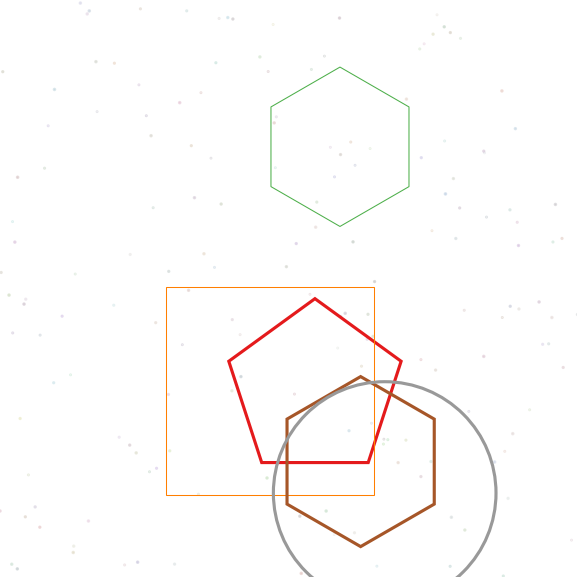[{"shape": "pentagon", "thickness": 1.5, "radius": 0.78, "center": [0.545, 0.325]}, {"shape": "hexagon", "thickness": 0.5, "radius": 0.69, "center": [0.589, 0.745]}, {"shape": "square", "thickness": 0.5, "radius": 0.9, "center": [0.468, 0.322]}, {"shape": "hexagon", "thickness": 1.5, "radius": 0.74, "center": [0.624, 0.2]}, {"shape": "circle", "thickness": 1.5, "radius": 0.96, "center": [0.666, 0.145]}]